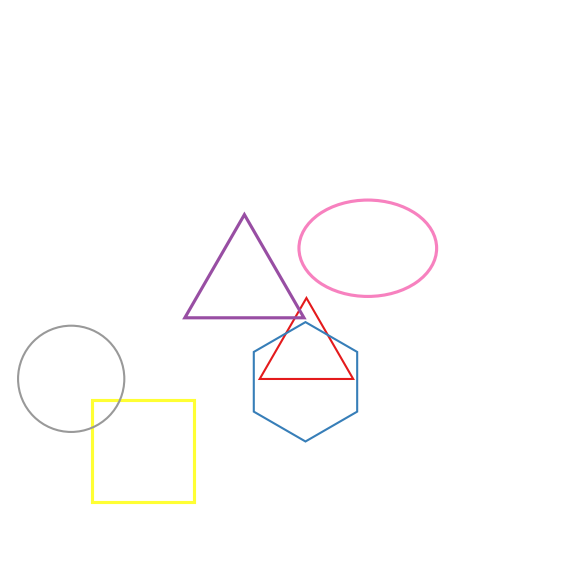[{"shape": "triangle", "thickness": 1, "radius": 0.47, "center": [0.531, 0.39]}, {"shape": "hexagon", "thickness": 1, "radius": 0.52, "center": [0.529, 0.338]}, {"shape": "triangle", "thickness": 1.5, "radius": 0.6, "center": [0.423, 0.508]}, {"shape": "square", "thickness": 1.5, "radius": 0.44, "center": [0.248, 0.218]}, {"shape": "oval", "thickness": 1.5, "radius": 0.6, "center": [0.637, 0.569]}, {"shape": "circle", "thickness": 1, "radius": 0.46, "center": [0.123, 0.343]}]